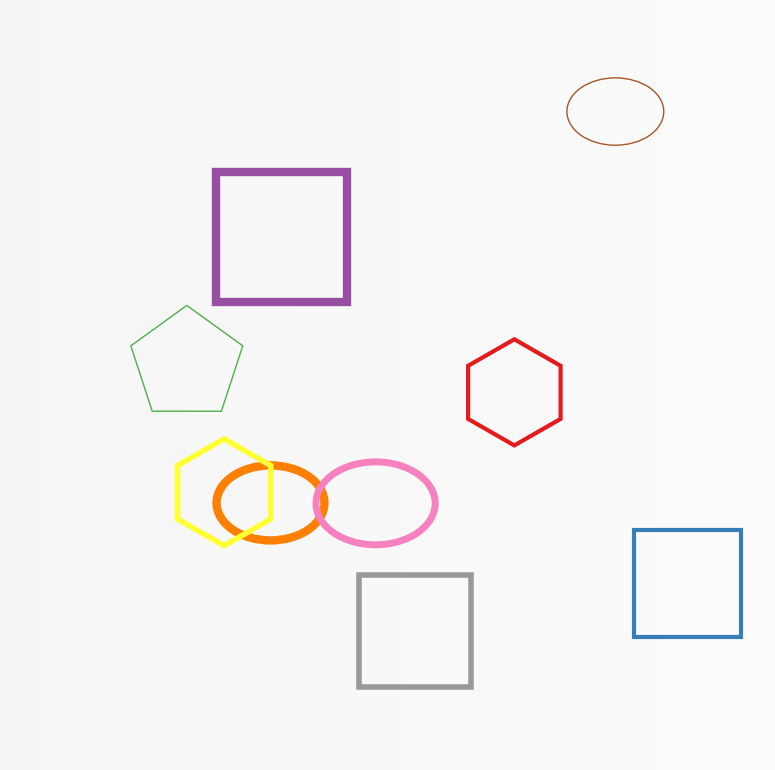[{"shape": "hexagon", "thickness": 1.5, "radius": 0.34, "center": [0.664, 0.49]}, {"shape": "square", "thickness": 1.5, "radius": 0.35, "center": [0.887, 0.242]}, {"shape": "pentagon", "thickness": 0.5, "radius": 0.38, "center": [0.241, 0.527]}, {"shape": "square", "thickness": 3, "radius": 0.42, "center": [0.363, 0.692]}, {"shape": "oval", "thickness": 3, "radius": 0.35, "center": [0.349, 0.347]}, {"shape": "hexagon", "thickness": 2, "radius": 0.35, "center": [0.289, 0.361]}, {"shape": "oval", "thickness": 0.5, "radius": 0.31, "center": [0.794, 0.855]}, {"shape": "oval", "thickness": 2.5, "radius": 0.38, "center": [0.485, 0.346]}, {"shape": "square", "thickness": 2, "radius": 0.36, "center": [0.535, 0.18]}]